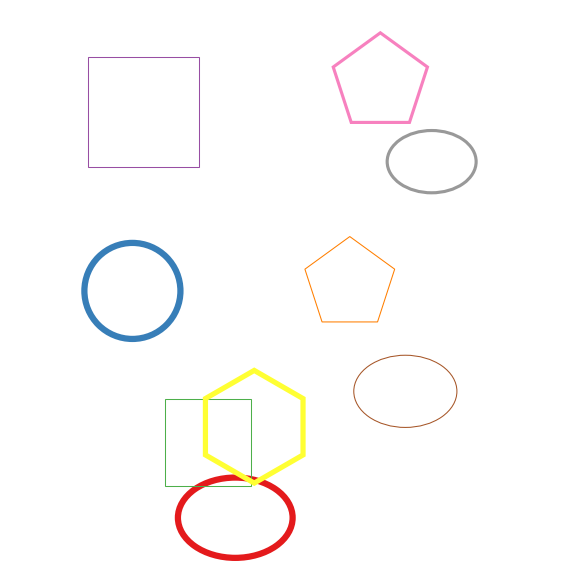[{"shape": "oval", "thickness": 3, "radius": 0.5, "center": [0.407, 0.103]}, {"shape": "circle", "thickness": 3, "radius": 0.42, "center": [0.229, 0.495]}, {"shape": "square", "thickness": 0.5, "radius": 0.37, "center": [0.36, 0.233]}, {"shape": "square", "thickness": 0.5, "radius": 0.48, "center": [0.248, 0.805]}, {"shape": "pentagon", "thickness": 0.5, "radius": 0.41, "center": [0.606, 0.508]}, {"shape": "hexagon", "thickness": 2.5, "radius": 0.49, "center": [0.44, 0.26]}, {"shape": "oval", "thickness": 0.5, "radius": 0.45, "center": [0.702, 0.321]}, {"shape": "pentagon", "thickness": 1.5, "radius": 0.43, "center": [0.659, 0.857]}, {"shape": "oval", "thickness": 1.5, "radius": 0.39, "center": [0.747, 0.719]}]